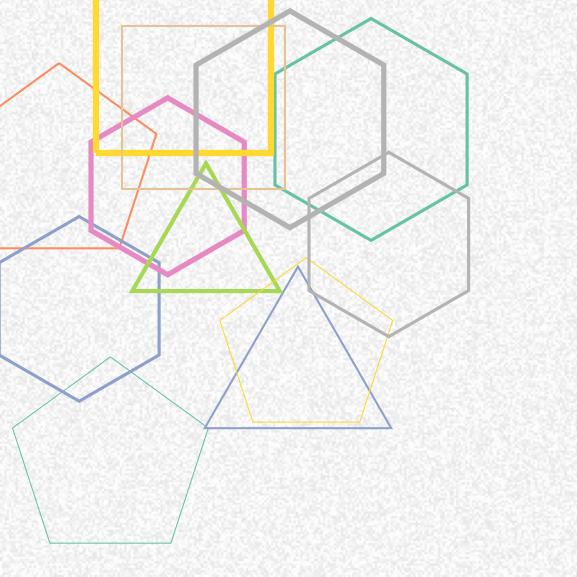[{"shape": "hexagon", "thickness": 1.5, "radius": 0.96, "center": [0.643, 0.775]}, {"shape": "pentagon", "thickness": 0.5, "radius": 0.89, "center": [0.191, 0.203]}, {"shape": "pentagon", "thickness": 1, "radius": 0.89, "center": [0.102, 0.713]}, {"shape": "triangle", "thickness": 1, "radius": 0.93, "center": [0.516, 0.351]}, {"shape": "hexagon", "thickness": 1.5, "radius": 0.8, "center": [0.137, 0.464]}, {"shape": "hexagon", "thickness": 2.5, "radius": 0.77, "center": [0.29, 0.677]}, {"shape": "triangle", "thickness": 2, "radius": 0.74, "center": [0.357, 0.569]}, {"shape": "pentagon", "thickness": 0.5, "radius": 0.79, "center": [0.53, 0.396]}, {"shape": "square", "thickness": 3, "radius": 0.76, "center": [0.317, 0.886]}, {"shape": "square", "thickness": 1, "radius": 0.71, "center": [0.352, 0.813]}, {"shape": "hexagon", "thickness": 2.5, "radius": 0.94, "center": [0.502, 0.793]}, {"shape": "hexagon", "thickness": 1.5, "radius": 0.8, "center": [0.673, 0.576]}]